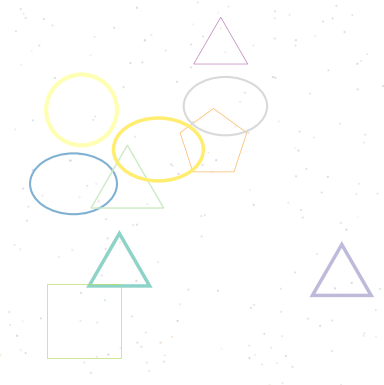[{"shape": "triangle", "thickness": 2.5, "radius": 0.45, "center": [0.31, 0.303]}, {"shape": "circle", "thickness": 3, "radius": 0.46, "center": [0.212, 0.714]}, {"shape": "triangle", "thickness": 2.5, "radius": 0.44, "center": [0.888, 0.277]}, {"shape": "oval", "thickness": 1.5, "radius": 0.56, "center": [0.191, 0.523]}, {"shape": "pentagon", "thickness": 0.5, "radius": 0.46, "center": [0.554, 0.627]}, {"shape": "square", "thickness": 0.5, "radius": 0.48, "center": [0.218, 0.166]}, {"shape": "oval", "thickness": 1.5, "radius": 0.54, "center": [0.585, 0.724]}, {"shape": "triangle", "thickness": 0.5, "radius": 0.41, "center": [0.573, 0.874]}, {"shape": "triangle", "thickness": 1, "radius": 0.54, "center": [0.331, 0.514]}, {"shape": "oval", "thickness": 2.5, "radius": 0.58, "center": [0.412, 0.612]}]